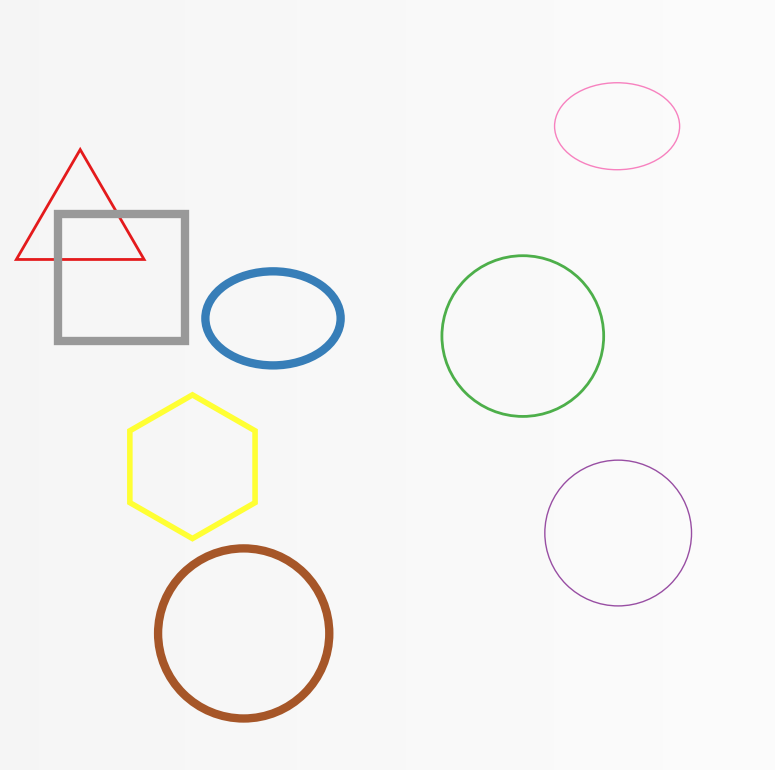[{"shape": "triangle", "thickness": 1, "radius": 0.48, "center": [0.104, 0.711]}, {"shape": "oval", "thickness": 3, "radius": 0.44, "center": [0.352, 0.587]}, {"shape": "circle", "thickness": 1, "radius": 0.52, "center": [0.675, 0.564]}, {"shape": "circle", "thickness": 0.5, "radius": 0.47, "center": [0.798, 0.308]}, {"shape": "hexagon", "thickness": 2, "radius": 0.47, "center": [0.248, 0.394]}, {"shape": "circle", "thickness": 3, "radius": 0.55, "center": [0.314, 0.177]}, {"shape": "oval", "thickness": 0.5, "radius": 0.4, "center": [0.796, 0.836]}, {"shape": "square", "thickness": 3, "radius": 0.41, "center": [0.157, 0.64]}]